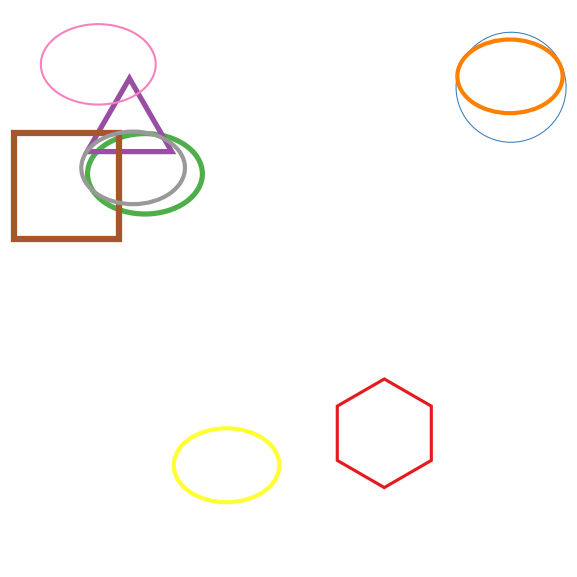[{"shape": "hexagon", "thickness": 1.5, "radius": 0.47, "center": [0.665, 0.249]}, {"shape": "circle", "thickness": 0.5, "radius": 0.48, "center": [0.885, 0.848]}, {"shape": "oval", "thickness": 2.5, "radius": 0.5, "center": [0.251, 0.698]}, {"shape": "triangle", "thickness": 2.5, "radius": 0.42, "center": [0.224, 0.779]}, {"shape": "oval", "thickness": 2, "radius": 0.46, "center": [0.883, 0.867]}, {"shape": "oval", "thickness": 2, "radius": 0.46, "center": [0.392, 0.193]}, {"shape": "square", "thickness": 3, "radius": 0.45, "center": [0.115, 0.677]}, {"shape": "oval", "thickness": 1, "radius": 0.5, "center": [0.17, 0.888]}, {"shape": "oval", "thickness": 2, "radius": 0.45, "center": [0.231, 0.708]}]